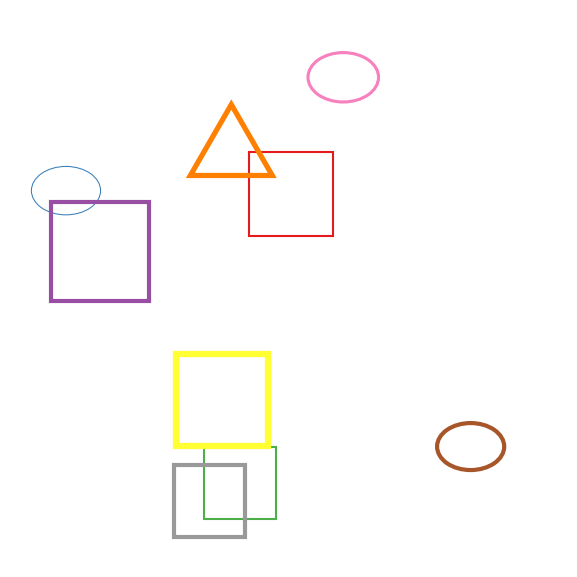[{"shape": "square", "thickness": 1, "radius": 0.36, "center": [0.504, 0.663]}, {"shape": "oval", "thickness": 0.5, "radius": 0.3, "center": [0.114, 0.669]}, {"shape": "square", "thickness": 1, "radius": 0.31, "center": [0.416, 0.163]}, {"shape": "square", "thickness": 2, "radius": 0.43, "center": [0.173, 0.564]}, {"shape": "triangle", "thickness": 2.5, "radius": 0.41, "center": [0.401, 0.736]}, {"shape": "square", "thickness": 3, "radius": 0.4, "center": [0.385, 0.306]}, {"shape": "oval", "thickness": 2, "radius": 0.29, "center": [0.815, 0.226]}, {"shape": "oval", "thickness": 1.5, "radius": 0.31, "center": [0.594, 0.865]}, {"shape": "square", "thickness": 2, "radius": 0.31, "center": [0.363, 0.131]}]